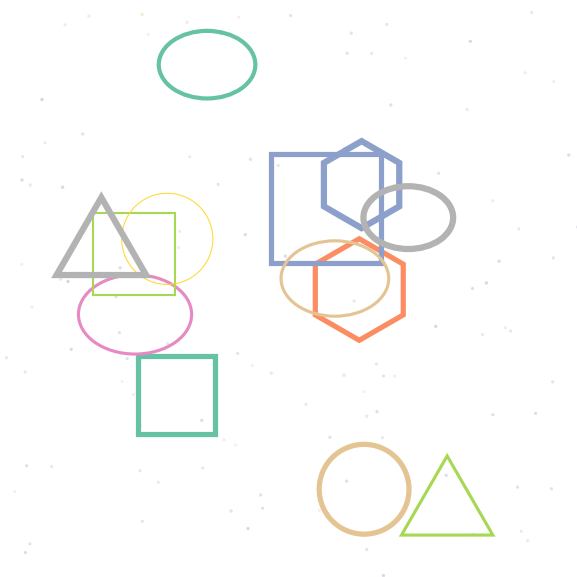[{"shape": "square", "thickness": 2.5, "radius": 0.34, "center": [0.306, 0.316]}, {"shape": "oval", "thickness": 2, "radius": 0.42, "center": [0.359, 0.887]}, {"shape": "hexagon", "thickness": 2.5, "radius": 0.44, "center": [0.622, 0.498]}, {"shape": "hexagon", "thickness": 3, "radius": 0.38, "center": [0.626, 0.679]}, {"shape": "square", "thickness": 2.5, "radius": 0.47, "center": [0.565, 0.638]}, {"shape": "oval", "thickness": 1.5, "radius": 0.49, "center": [0.234, 0.455]}, {"shape": "square", "thickness": 1, "radius": 0.36, "center": [0.233, 0.56]}, {"shape": "triangle", "thickness": 1.5, "radius": 0.46, "center": [0.774, 0.118]}, {"shape": "circle", "thickness": 0.5, "radius": 0.39, "center": [0.29, 0.586]}, {"shape": "oval", "thickness": 1.5, "radius": 0.47, "center": [0.58, 0.517]}, {"shape": "circle", "thickness": 2.5, "radius": 0.39, "center": [0.63, 0.152]}, {"shape": "oval", "thickness": 3, "radius": 0.39, "center": [0.707, 0.622]}, {"shape": "triangle", "thickness": 3, "radius": 0.45, "center": [0.175, 0.568]}]